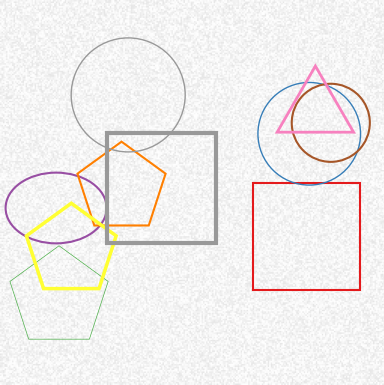[{"shape": "square", "thickness": 1.5, "radius": 0.69, "center": [0.796, 0.385]}, {"shape": "circle", "thickness": 1, "radius": 0.67, "center": [0.803, 0.653]}, {"shape": "pentagon", "thickness": 0.5, "radius": 0.67, "center": [0.153, 0.228]}, {"shape": "oval", "thickness": 1.5, "radius": 0.66, "center": [0.146, 0.46]}, {"shape": "pentagon", "thickness": 1.5, "radius": 0.6, "center": [0.316, 0.512]}, {"shape": "pentagon", "thickness": 2.5, "radius": 0.61, "center": [0.185, 0.35]}, {"shape": "circle", "thickness": 1.5, "radius": 0.51, "center": [0.859, 0.681]}, {"shape": "triangle", "thickness": 2, "radius": 0.57, "center": [0.819, 0.714]}, {"shape": "circle", "thickness": 1, "radius": 0.74, "center": [0.333, 0.753]}, {"shape": "square", "thickness": 3, "radius": 0.71, "center": [0.42, 0.512]}]